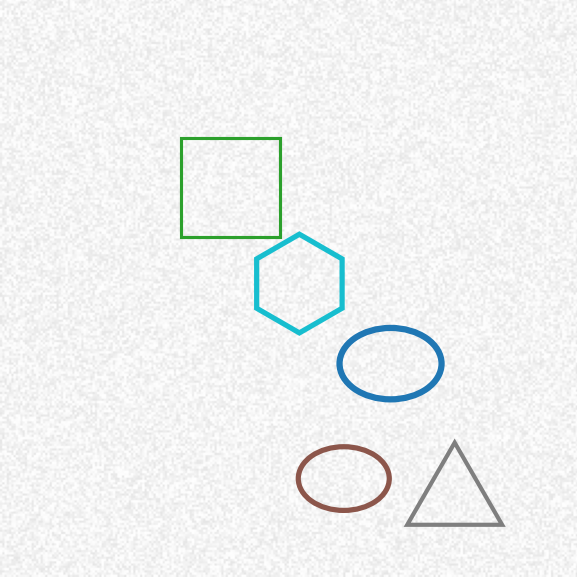[{"shape": "oval", "thickness": 3, "radius": 0.44, "center": [0.676, 0.369]}, {"shape": "square", "thickness": 1.5, "radius": 0.43, "center": [0.4, 0.675]}, {"shape": "oval", "thickness": 2.5, "radius": 0.39, "center": [0.595, 0.17]}, {"shape": "triangle", "thickness": 2, "radius": 0.47, "center": [0.787, 0.138]}, {"shape": "hexagon", "thickness": 2.5, "radius": 0.43, "center": [0.518, 0.508]}]